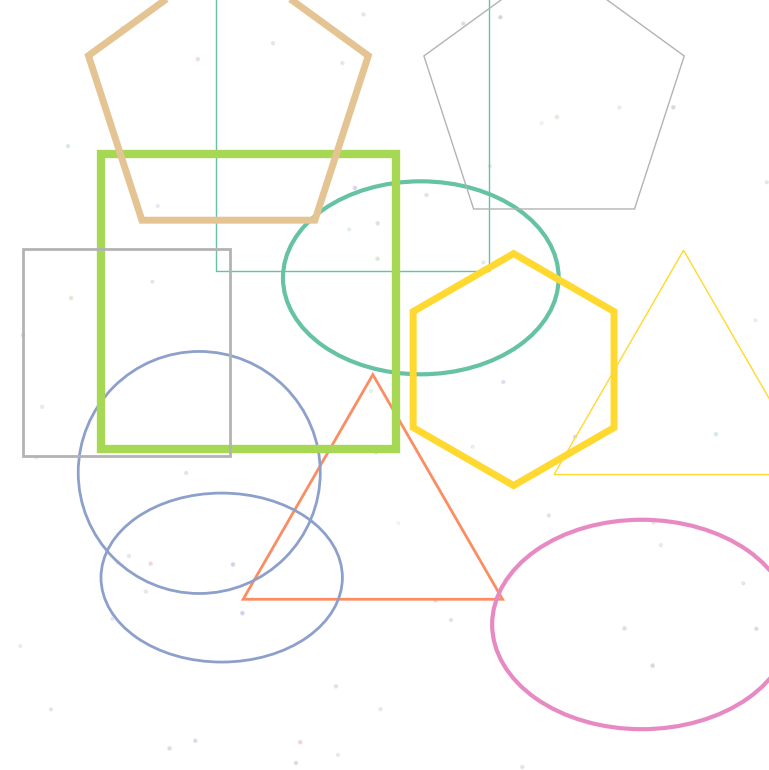[{"shape": "square", "thickness": 0.5, "radius": 0.89, "center": [0.458, 0.826]}, {"shape": "oval", "thickness": 1.5, "radius": 0.9, "center": [0.546, 0.639]}, {"shape": "triangle", "thickness": 1, "radius": 0.97, "center": [0.484, 0.319]}, {"shape": "oval", "thickness": 1, "radius": 0.78, "center": [0.288, 0.25]}, {"shape": "circle", "thickness": 1, "radius": 0.79, "center": [0.259, 0.386]}, {"shape": "oval", "thickness": 1.5, "radius": 0.97, "center": [0.833, 0.189]}, {"shape": "square", "thickness": 3, "radius": 0.96, "center": [0.323, 0.608]}, {"shape": "hexagon", "thickness": 2.5, "radius": 0.75, "center": [0.667, 0.52]}, {"shape": "triangle", "thickness": 0.5, "radius": 0.97, "center": [0.888, 0.481]}, {"shape": "pentagon", "thickness": 2.5, "radius": 0.96, "center": [0.297, 0.869]}, {"shape": "pentagon", "thickness": 0.5, "radius": 0.89, "center": [0.72, 0.872]}, {"shape": "square", "thickness": 1, "radius": 0.67, "center": [0.165, 0.542]}]